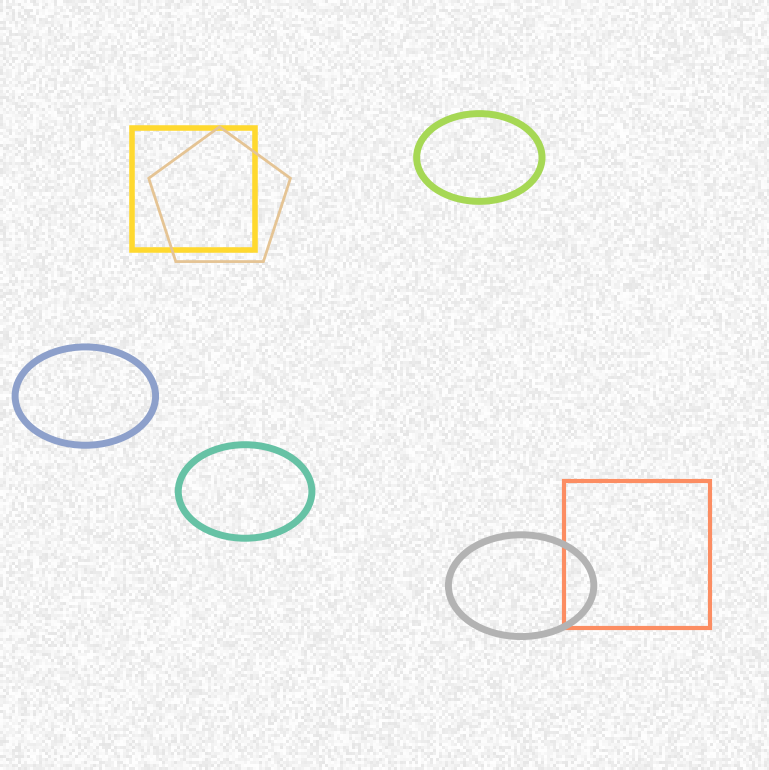[{"shape": "oval", "thickness": 2.5, "radius": 0.43, "center": [0.318, 0.362]}, {"shape": "square", "thickness": 1.5, "radius": 0.47, "center": [0.827, 0.28]}, {"shape": "oval", "thickness": 2.5, "radius": 0.46, "center": [0.111, 0.486]}, {"shape": "oval", "thickness": 2.5, "radius": 0.41, "center": [0.623, 0.795]}, {"shape": "square", "thickness": 2, "radius": 0.4, "center": [0.252, 0.755]}, {"shape": "pentagon", "thickness": 1, "radius": 0.48, "center": [0.285, 0.739]}, {"shape": "oval", "thickness": 2.5, "radius": 0.47, "center": [0.677, 0.239]}]